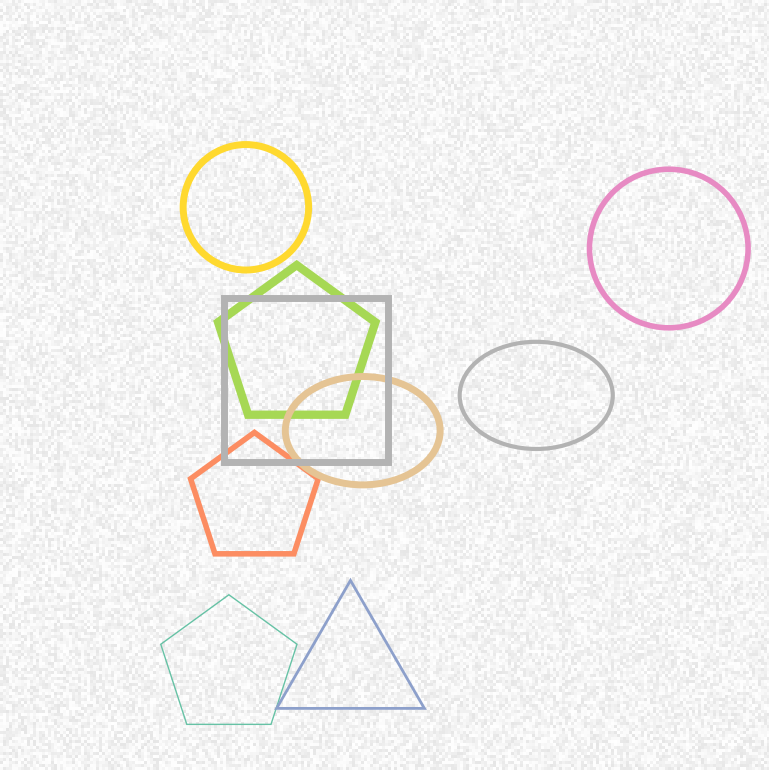[{"shape": "pentagon", "thickness": 0.5, "radius": 0.47, "center": [0.297, 0.135]}, {"shape": "pentagon", "thickness": 2, "radius": 0.44, "center": [0.33, 0.351]}, {"shape": "triangle", "thickness": 1, "radius": 0.55, "center": [0.455, 0.135]}, {"shape": "circle", "thickness": 2, "radius": 0.51, "center": [0.869, 0.677]}, {"shape": "pentagon", "thickness": 3, "radius": 0.54, "center": [0.385, 0.548]}, {"shape": "circle", "thickness": 2.5, "radius": 0.41, "center": [0.319, 0.731]}, {"shape": "oval", "thickness": 2.5, "radius": 0.5, "center": [0.471, 0.441]}, {"shape": "oval", "thickness": 1.5, "radius": 0.5, "center": [0.696, 0.486]}, {"shape": "square", "thickness": 2.5, "radius": 0.53, "center": [0.398, 0.506]}]